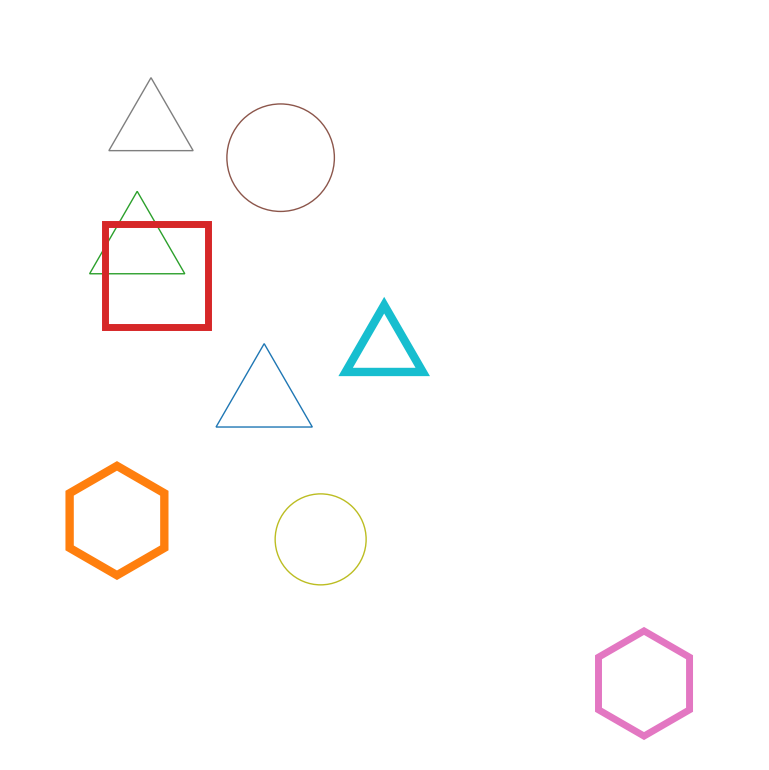[{"shape": "triangle", "thickness": 0.5, "radius": 0.36, "center": [0.343, 0.482]}, {"shape": "hexagon", "thickness": 3, "radius": 0.36, "center": [0.152, 0.324]}, {"shape": "triangle", "thickness": 0.5, "radius": 0.36, "center": [0.178, 0.68]}, {"shape": "square", "thickness": 2.5, "radius": 0.33, "center": [0.203, 0.642]}, {"shape": "circle", "thickness": 0.5, "radius": 0.35, "center": [0.364, 0.795]}, {"shape": "hexagon", "thickness": 2.5, "radius": 0.34, "center": [0.836, 0.112]}, {"shape": "triangle", "thickness": 0.5, "radius": 0.32, "center": [0.196, 0.836]}, {"shape": "circle", "thickness": 0.5, "radius": 0.3, "center": [0.416, 0.3]}, {"shape": "triangle", "thickness": 3, "radius": 0.29, "center": [0.499, 0.546]}]